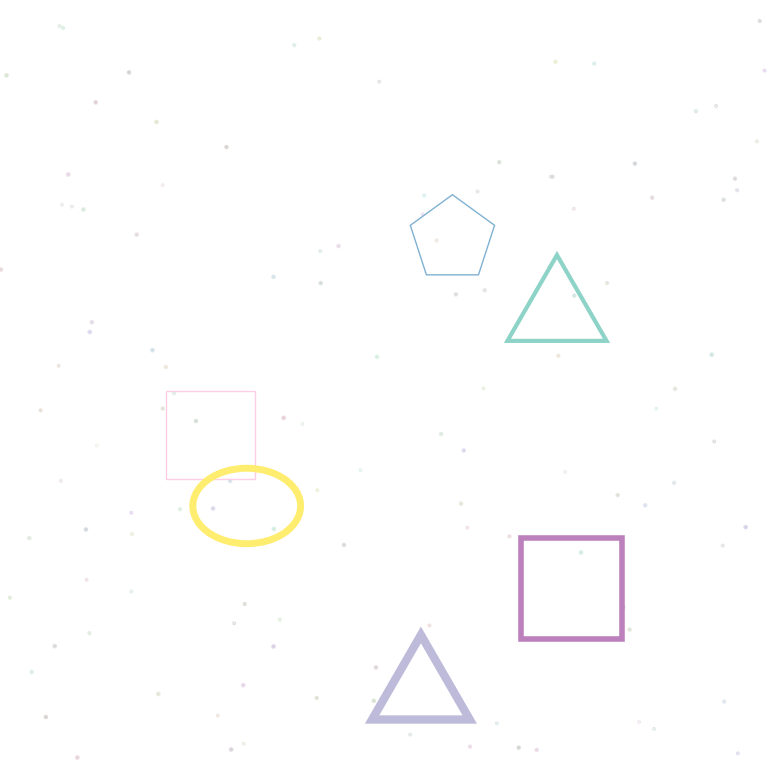[{"shape": "triangle", "thickness": 1.5, "radius": 0.37, "center": [0.723, 0.594]}, {"shape": "triangle", "thickness": 3, "radius": 0.37, "center": [0.547, 0.102]}, {"shape": "pentagon", "thickness": 0.5, "radius": 0.29, "center": [0.588, 0.69]}, {"shape": "square", "thickness": 0.5, "radius": 0.29, "center": [0.274, 0.435]}, {"shape": "square", "thickness": 2, "radius": 0.33, "center": [0.743, 0.236]}, {"shape": "oval", "thickness": 2.5, "radius": 0.35, "center": [0.32, 0.343]}]